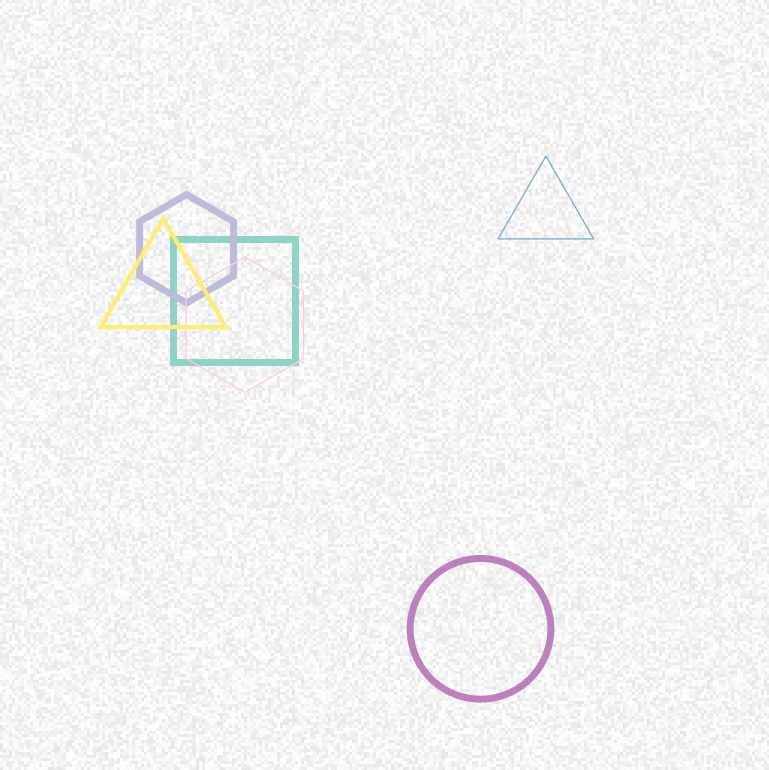[{"shape": "square", "thickness": 2.5, "radius": 0.4, "center": [0.304, 0.61]}, {"shape": "hexagon", "thickness": 2.5, "radius": 0.35, "center": [0.242, 0.677]}, {"shape": "triangle", "thickness": 0.5, "radius": 0.36, "center": [0.709, 0.726]}, {"shape": "hexagon", "thickness": 0.5, "radius": 0.44, "center": [0.318, 0.578]}, {"shape": "circle", "thickness": 2.5, "radius": 0.46, "center": [0.624, 0.183]}, {"shape": "triangle", "thickness": 1.5, "radius": 0.47, "center": [0.212, 0.622]}]